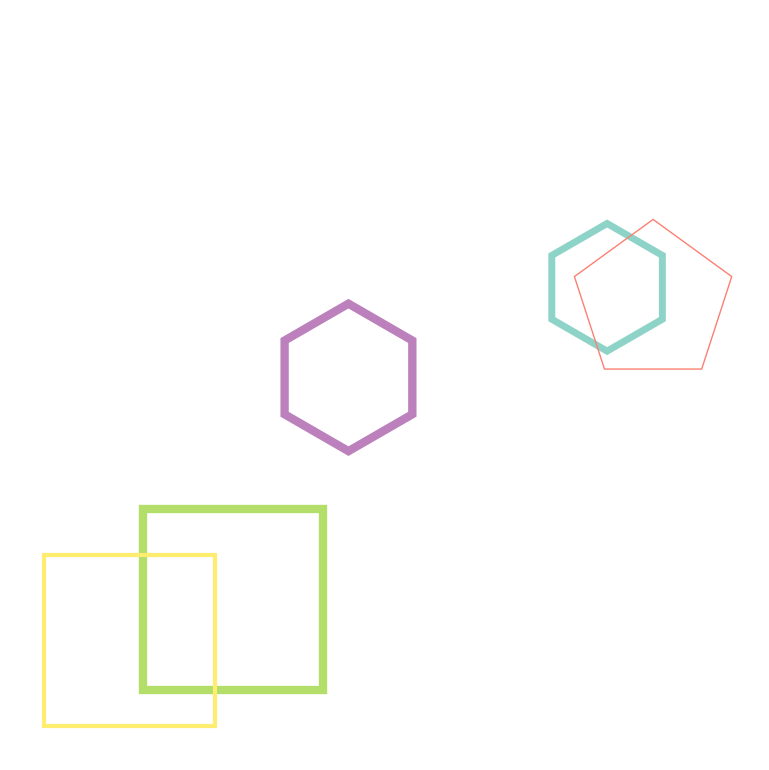[{"shape": "hexagon", "thickness": 2.5, "radius": 0.41, "center": [0.788, 0.627]}, {"shape": "pentagon", "thickness": 0.5, "radius": 0.54, "center": [0.848, 0.608]}, {"shape": "square", "thickness": 3, "radius": 0.58, "center": [0.303, 0.221]}, {"shape": "hexagon", "thickness": 3, "radius": 0.48, "center": [0.453, 0.51]}, {"shape": "square", "thickness": 1.5, "radius": 0.56, "center": [0.168, 0.168]}]